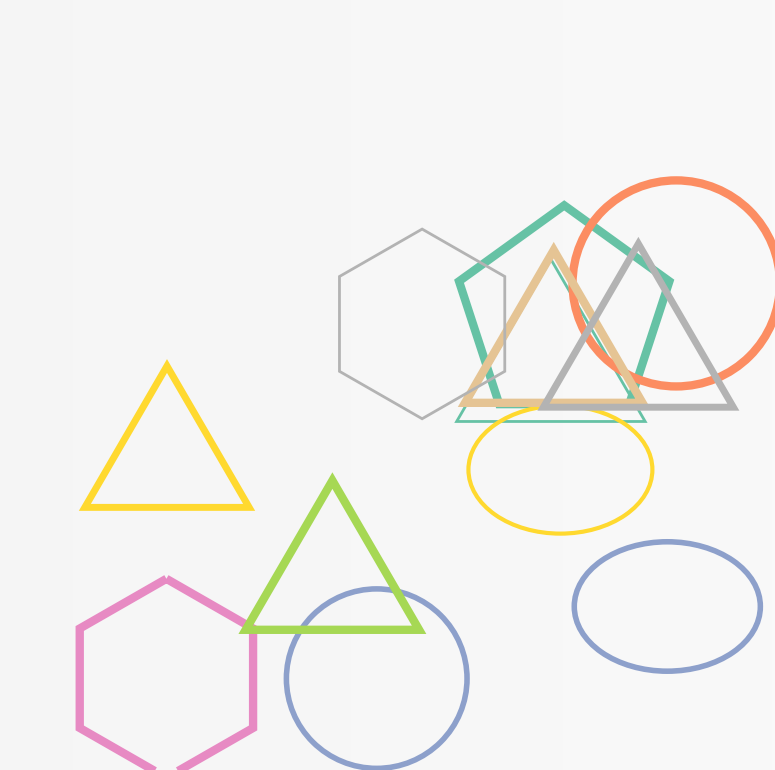[{"shape": "triangle", "thickness": 1, "radius": 0.7, "center": [0.711, 0.523]}, {"shape": "pentagon", "thickness": 3, "radius": 0.71, "center": [0.728, 0.591]}, {"shape": "circle", "thickness": 3, "radius": 0.67, "center": [0.873, 0.632]}, {"shape": "circle", "thickness": 2, "radius": 0.58, "center": [0.486, 0.119]}, {"shape": "oval", "thickness": 2, "radius": 0.6, "center": [0.861, 0.212]}, {"shape": "hexagon", "thickness": 3, "radius": 0.65, "center": [0.215, 0.119]}, {"shape": "triangle", "thickness": 3, "radius": 0.65, "center": [0.429, 0.247]}, {"shape": "oval", "thickness": 1.5, "radius": 0.59, "center": [0.723, 0.39]}, {"shape": "triangle", "thickness": 2.5, "radius": 0.61, "center": [0.215, 0.402]}, {"shape": "triangle", "thickness": 3, "radius": 0.66, "center": [0.715, 0.543]}, {"shape": "triangle", "thickness": 2.5, "radius": 0.71, "center": [0.824, 0.542]}, {"shape": "hexagon", "thickness": 1, "radius": 0.62, "center": [0.545, 0.579]}]